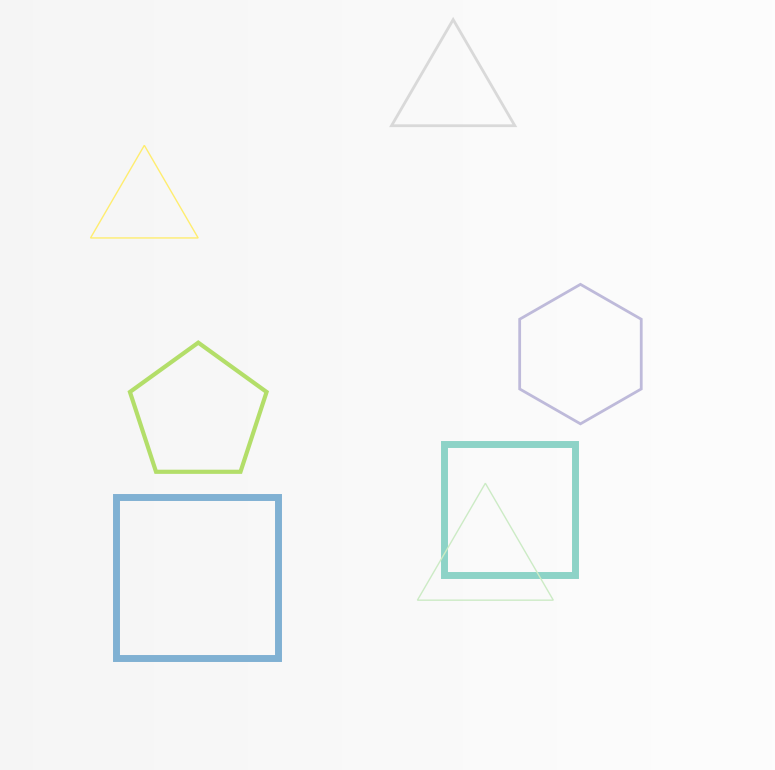[{"shape": "square", "thickness": 2.5, "radius": 0.42, "center": [0.658, 0.338]}, {"shape": "hexagon", "thickness": 1, "radius": 0.45, "center": [0.749, 0.54]}, {"shape": "square", "thickness": 2.5, "radius": 0.52, "center": [0.255, 0.25]}, {"shape": "pentagon", "thickness": 1.5, "radius": 0.46, "center": [0.256, 0.462]}, {"shape": "triangle", "thickness": 1, "radius": 0.46, "center": [0.585, 0.883]}, {"shape": "triangle", "thickness": 0.5, "radius": 0.51, "center": [0.626, 0.271]}, {"shape": "triangle", "thickness": 0.5, "radius": 0.4, "center": [0.186, 0.731]}]